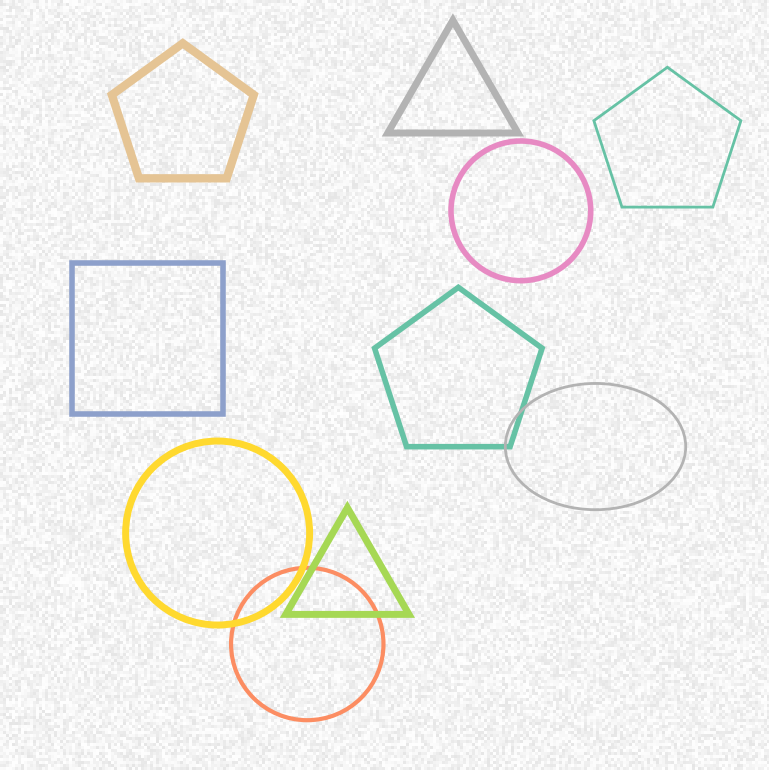[{"shape": "pentagon", "thickness": 2, "radius": 0.57, "center": [0.595, 0.512]}, {"shape": "pentagon", "thickness": 1, "radius": 0.5, "center": [0.867, 0.812]}, {"shape": "circle", "thickness": 1.5, "radius": 0.49, "center": [0.399, 0.164]}, {"shape": "square", "thickness": 2, "radius": 0.49, "center": [0.191, 0.56]}, {"shape": "circle", "thickness": 2, "radius": 0.45, "center": [0.676, 0.726]}, {"shape": "triangle", "thickness": 2.5, "radius": 0.46, "center": [0.451, 0.248]}, {"shape": "circle", "thickness": 2.5, "radius": 0.6, "center": [0.283, 0.308]}, {"shape": "pentagon", "thickness": 3, "radius": 0.48, "center": [0.237, 0.847]}, {"shape": "oval", "thickness": 1, "radius": 0.59, "center": [0.773, 0.42]}, {"shape": "triangle", "thickness": 2.5, "radius": 0.49, "center": [0.588, 0.876]}]